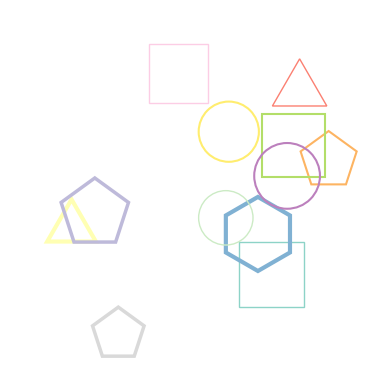[{"shape": "square", "thickness": 1, "radius": 0.42, "center": [0.705, 0.287]}, {"shape": "triangle", "thickness": 3, "radius": 0.36, "center": [0.186, 0.409]}, {"shape": "pentagon", "thickness": 2.5, "radius": 0.46, "center": [0.246, 0.446]}, {"shape": "triangle", "thickness": 1, "radius": 0.41, "center": [0.778, 0.766]}, {"shape": "hexagon", "thickness": 3, "radius": 0.48, "center": [0.67, 0.392]}, {"shape": "pentagon", "thickness": 1.5, "radius": 0.38, "center": [0.854, 0.583]}, {"shape": "square", "thickness": 1.5, "radius": 0.41, "center": [0.762, 0.622]}, {"shape": "square", "thickness": 1, "radius": 0.38, "center": [0.464, 0.809]}, {"shape": "pentagon", "thickness": 2.5, "radius": 0.35, "center": [0.307, 0.132]}, {"shape": "circle", "thickness": 1.5, "radius": 0.43, "center": [0.746, 0.543]}, {"shape": "circle", "thickness": 1, "radius": 0.35, "center": [0.587, 0.434]}, {"shape": "circle", "thickness": 1.5, "radius": 0.39, "center": [0.594, 0.658]}]